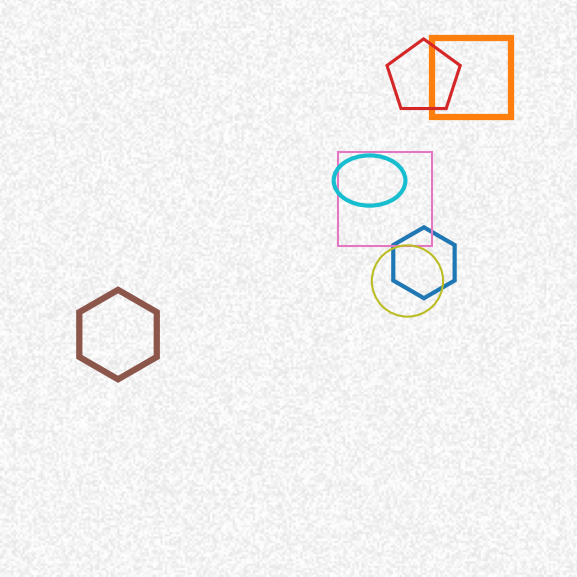[{"shape": "hexagon", "thickness": 2, "radius": 0.31, "center": [0.734, 0.544]}, {"shape": "square", "thickness": 3, "radius": 0.34, "center": [0.816, 0.864]}, {"shape": "pentagon", "thickness": 1.5, "radius": 0.33, "center": [0.734, 0.865]}, {"shape": "hexagon", "thickness": 3, "radius": 0.39, "center": [0.204, 0.42]}, {"shape": "square", "thickness": 1, "radius": 0.41, "center": [0.667, 0.654]}, {"shape": "circle", "thickness": 1, "radius": 0.31, "center": [0.706, 0.513]}, {"shape": "oval", "thickness": 2, "radius": 0.31, "center": [0.64, 0.687]}]